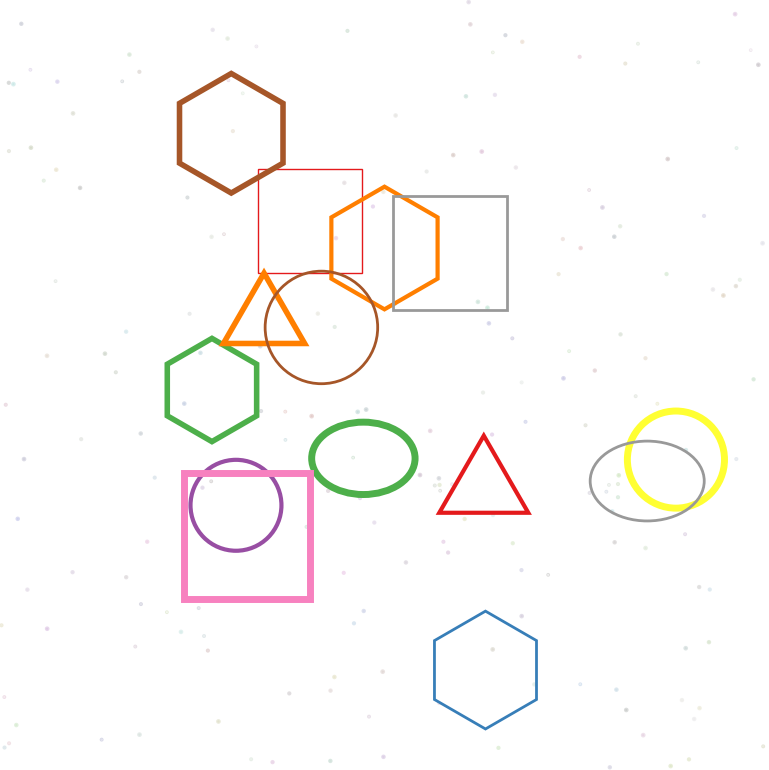[{"shape": "square", "thickness": 0.5, "radius": 0.34, "center": [0.403, 0.713]}, {"shape": "triangle", "thickness": 1.5, "radius": 0.33, "center": [0.628, 0.367]}, {"shape": "hexagon", "thickness": 1, "radius": 0.38, "center": [0.63, 0.13]}, {"shape": "hexagon", "thickness": 2, "radius": 0.34, "center": [0.275, 0.493]}, {"shape": "oval", "thickness": 2.5, "radius": 0.34, "center": [0.472, 0.405]}, {"shape": "circle", "thickness": 1.5, "radius": 0.3, "center": [0.306, 0.344]}, {"shape": "hexagon", "thickness": 1.5, "radius": 0.4, "center": [0.499, 0.678]}, {"shape": "triangle", "thickness": 2, "radius": 0.3, "center": [0.343, 0.584]}, {"shape": "circle", "thickness": 2.5, "radius": 0.32, "center": [0.878, 0.403]}, {"shape": "circle", "thickness": 1, "radius": 0.37, "center": [0.417, 0.575]}, {"shape": "hexagon", "thickness": 2, "radius": 0.39, "center": [0.3, 0.827]}, {"shape": "square", "thickness": 2.5, "radius": 0.41, "center": [0.32, 0.304]}, {"shape": "oval", "thickness": 1, "radius": 0.37, "center": [0.841, 0.375]}, {"shape": "square", "thickness": 1, "radius": 0.37, "center": [0.585, 0.671]}]